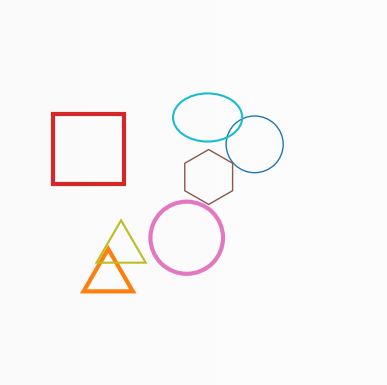[{"shape": "circle", "thickness": 1, "radius": 0.37, "center": [0.657, 0.625]}, {"shape": "triangle", "thickness": 3, "radius": 0.37, "center": [0.279, 0.28]}, {"shape": "square", "thickness": 3, "radius": 0.46, "center": [0.229, 0.613]}, {"shape": "hexagon", "thickness": 1, "radius": 0.36, "center": [0.539, 0.54]}, {"shape": "circle", "thickness": 3, "radius": 0.47, "center": [0.482, 0.383]}, {"shape": "triangle", "thickness": 1.5, "radius": 0.37, "center": [0.312, 0.354]}, {"shape": "oval", "thickness": 1.5, "radius": 0.45, "center": [0.536, 0.695]}]